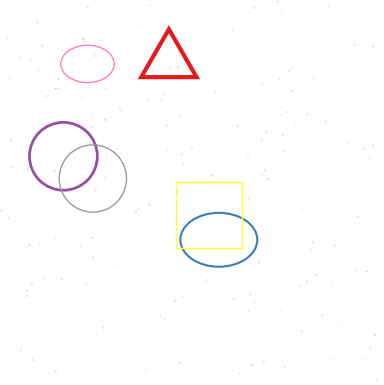[{"shape": "triangle", "thickness": 3, "radius": 0.41, "center": [0.439, 0.841]}, {"shape": "oval", "thickness": 1.5, "radius": 0.5, "center": [0.568, 0.377]}, {"shape": "circle", "thickness": 2, "radius": 0.44, "center": [0.165, 0.594]}, {"shape": "square", "thickness": 1, "radius": 0.43, "center": [0.543, 0.441]}, {"shape": "oval", "thickness": 1, "radius": 0.35, "center": [0.227, 0.834]}, {"shape": "circle", "thickness": 1, "radius": 0.44, "center": [0.241, 0.536]}]